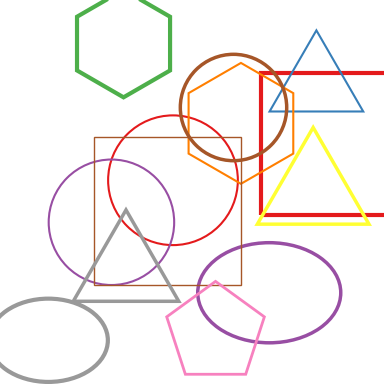[{"shape": "square", "thickness": 3, "radius": 0.93, "center": [0.863, 0.626]}, {"shape": "circle", "thickness": 1.5, "radius": 0.84, "center": [0.449, 0.532]}, {"shape": "triangle", "thickness": 1.5, "radius": 0.7, "center": [0.822, 0.781]}, {"shape": "hexagon", "thickness": 3, "radius": 0.7, "center": [0.321, 0.887]}, {"shape": "oval", "thickness": 2.5, "radius": 0.93, "center": [0.699, 0.24]}, {"shape": "circle", "thickness": 1.5, "radius": 0.81, "center": [0.289, 0.423]}, {"shape": "hexagon", "thickness": 1.5, "radius": 0.79, "center": [0.626, 0.68]}, {"shape": "triangle", "thickness": 2.5, "radius": 0.84, "center": [0.813, 0.501]}, {"shape": "circle", "thickness": 2.5, "radius": 0.69, "center": [0.607, 0.721]}, {"shape": "square", "thickness": 1, "radius": 0.96, "center": [0.435, 0.453]}, {"shape": "pentagon", "thickness": 2, "radius": 0.67, "center": [0.56, 0.136]}, {"shape": "oval", "thickness": 3, "radius": 0.77, "center": [0.126, 0.116]}, {"shape": "triangle", "thickness": 2.5, "radius": 0.79, "center": [0.327, 0.297]}]